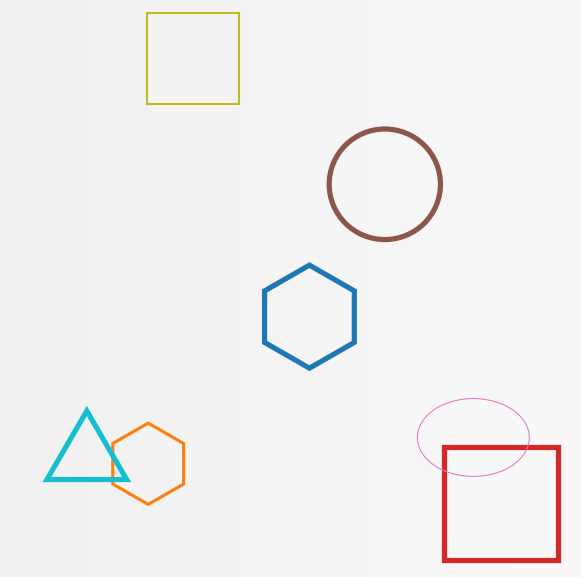[{"shape": "hexagon", "thickness": 2.5, "radius": 0.45, "center": [0.532, 0.451]}, {"shape": "hexagon", "thickness": 1.5, "radius": 0.35, "center": [0.255, 0.196]}, {"shape": "square", "thickness": 2.5, "radius": 0.49, "center": [0.862, 0.127]}, {"shape": "circle", "thickness": 2.5, "radius": 0.48, "center": [0.662, 0.68]}, {"shape": "oval", "thickness": 0.5, "radius": 0.48, "center": [0.814, 0.242]}, {"shape": "square", "thickness": 1, "radius": 0.4, "center": [0.332, 0.898]}, {"shape": "triangle", "thickness": 2.5, "radius": 0.4, "center": [0.149, 0.208]}]